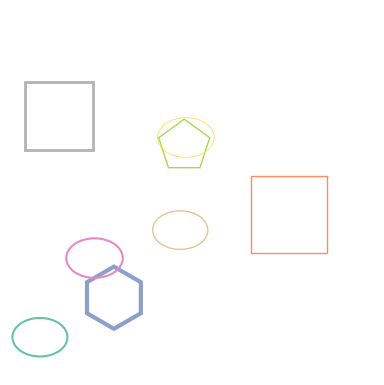[{"shape": "oval", "thickness": 1.5, "radius": 0.36, "center": [0.104, 0.124]}, {"shape": "square", "thickness": 1, "radius": 0.5, "center": [0.751, 0.443]}, {"shape": "hexagon", "thickness": 3, "radius": 0.4, "center": [0.296, 0.227]}, {"shape": "oval", "thickness": 1.5, "radius": 0.37, "center": [0.246, 0.33]}, {"shape": "pentagon", "thickness": 1, "radius": 0.35, "center": [0.478, 0.621]}, {"shape": "oval", "thickness": 0.5, "radius": 0.37, "center": [0.483, 0.643]}, {"shape": "oval", "thickness": 1, "radius": 0.36, "center": [0.468, 0.402]}, {"shape": "square", "thickness": 2, "radius": 0.44, "center": [0.153, 0.699]}]